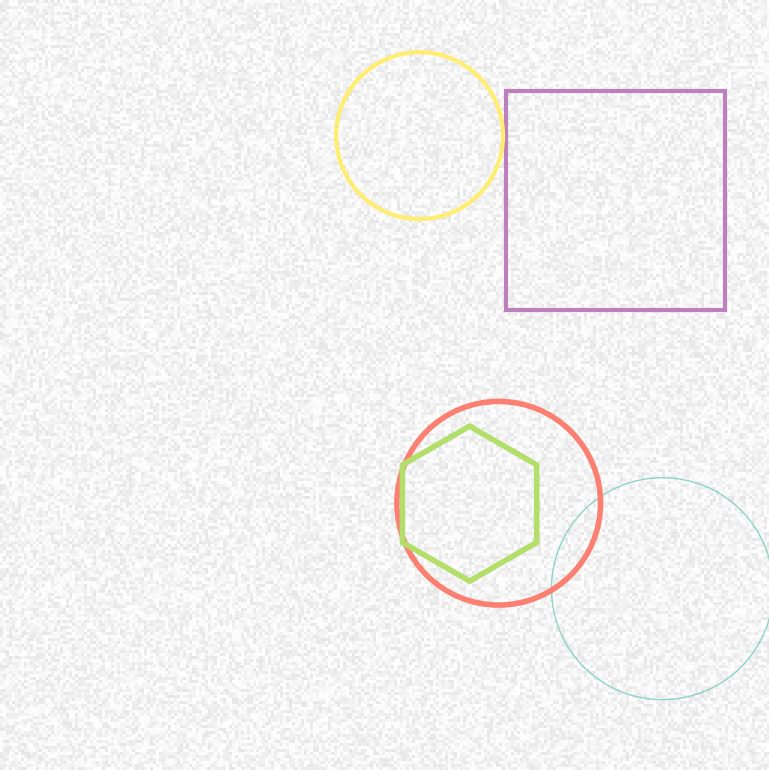[{"shape": "circle", "thickness": 0.5, "radius": 0.72, "center": [0.86, 0.236]}, {"shape": "circle", "thickness": 2, "radius": 0.66, "center": [0.648, 0.346]}, {"shape": "hexagon", "thickness": 2, "radius": 0.5, "center": [0.61, 0.346]}, {"shape": "square", "thickness": 1.5, "radius": 0.71, "center": [0.799, 0.74]}, {"shape": "circle", "thickness": 1.5, "radius": 0.54, "center": [0.545, 0.824]}]